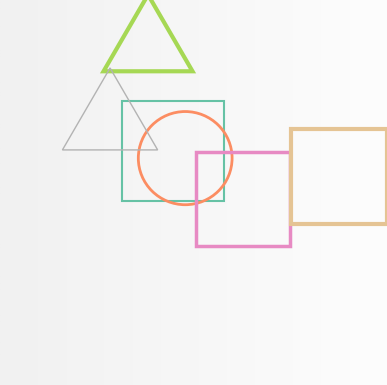[{"shape": "square", "thickness": 1.5, "radius": 0.65, "center": [0.446, 0.607]}, {"shape": "circle", "thickness": 2, "radius": 0.61, "center": [0.478, 0.589]}, {"shape": "square", "thickness": 2.5, "radius": 0.61, "center": [0.627, 0.483]}, {"shape": "triangle", "thickness": 3, "radius": 0.66, "center": [0.382, 0.881]}, {"shape": "square", "thickness": 3, "radius": 0.62, "center": [0.875, 0.542]}, {"shape": "triangle", "thickness": 1, "radius": 0.71, "center": [0.284, 0.682]}]